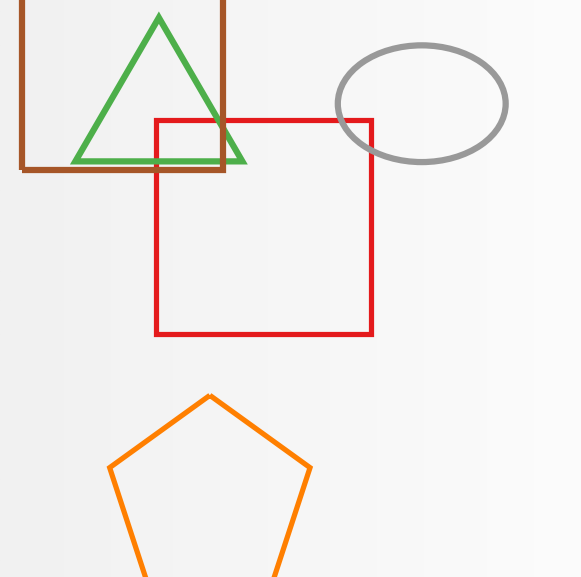[{"shape": "square", "thickness": 2.5, "radius": 0.93, "center": [0.453, 0.605]}, {"shape": "triangle", "thickness": 3, "radius": 0.83, "center": [0.273, 0.803]}, {"shape": "pentagon", "thickness": 2.5, "radius": 0.91, "center": [0.361, 0.133]}, {"shape": "square", "thickness": 3, "radius": 0.87, "center": [0.211, 0.878]}, {"shape": "oval", "thickness": 3, "radius": 0.72, "center": [0.726, 0.82]}]